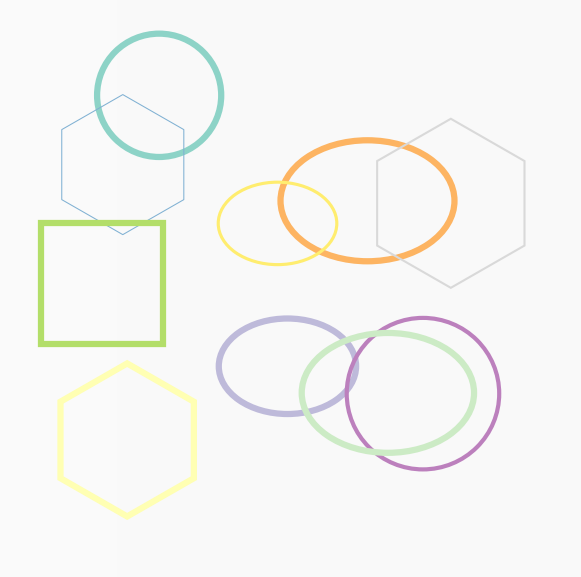[{"shape": "circle", "thickness": 3, "radius": 0.53, "center": [0.274, 0.834]}, {"shape": "hexagon", "thickness": 3, "radius": 0.66, "center": [0.219, 0.237]}, {"shape": "oval", "thickness": 3, "radius": 0.59, "center": [0.495, 0.365]}, {"shape": "hexagon", "thickness": 0.5, "radius": 0.61, "center": [0.211, 0.714]}, {"shape": "oval", "thickness": 3, "radius": 0.75, "center": [0.632, 0.651]}, {"shape": "square", "thickness": 3, "radius": 0.53, "center": [0.175, 0.508]}, {"shape": "hexagon", "thickness": 1, "radius": 0.73, "center": [0.776, 0.647]}, {"shape": "circle", "thickness": 2, "radius": 0.66, "center": [0.728, 0.318]}, {"shape": "oval", "thickness": 3, "radius": 0.74, "center": [0.667, 0.319]}, {"shape": "oval", "thickness": 1.5, "radius": 0.51, "center": [0.477, 0.612]}]